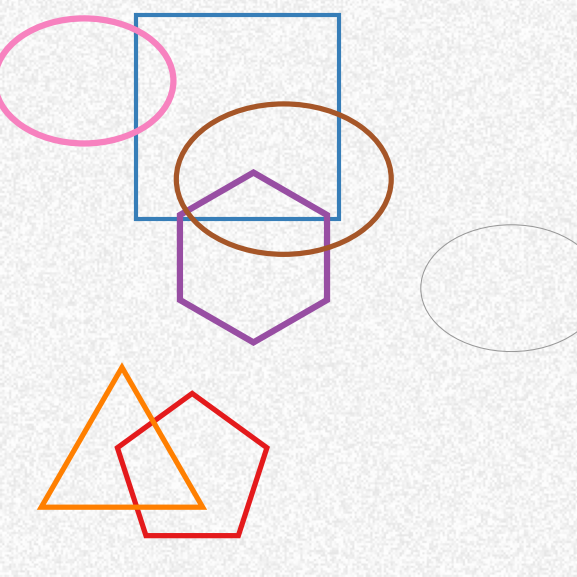[{"shape": "pentagon", "thickness": 2.5, "radius": 0.68, "center": [0.333, 0.182]}, {"shape": "square", "thickness": 2, "radius": 0.88, "center": [0.411, 0.796]}, {"shape": "hexagon", "thickness": 3, "radius": 0.74, "center": [0.439, 0.553]}, {"shape": "triangle", "thickness": 2.5, "radius": 0.81, "center": [0.211, 0.202]}, {"shape": "oval", "thickness": 2.5, "radius": 0.93, "center": [0.491, 0.689]}, {"shape": "oval", "thickness": 3, "radius": 0.77, "center": [0.146, 0.859]}, {"shape": "oval", "thickness": 0.5, "radius": 0.78, "center": [0.885, 0.5]}]